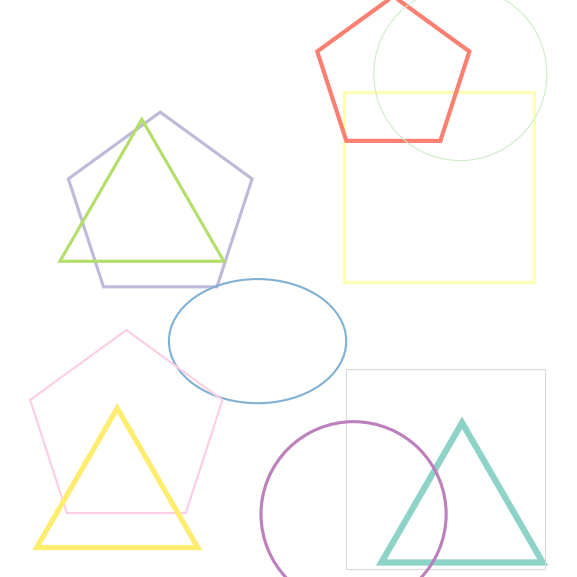[{"shape": "triangle", "thickness": 3, "radius": 0.81, "center": [0.8, 0.106]}, {"shape": "square", "thickness": 1.5, "radius": 0.82, "center": [0.761, 0.675]}, {"shape": "pentagon", "thickness": 1.5, "radius": 0.84, "center": [0.277, 0.638]}, {"shape": "pentagon", "thickness": 2, "radius": 0.69, "center": [0.681, 0.867]}, {"shape": "oval", "thickness": 1, "radius": 0.77, "center": [0.446, 0.408]}, {"shape": "triangle", "thickness": 1.5, "radius": 0.82, "center": [0.246, 0.629]}, {"shape": "pentagon", "thickness": 1, "radius": 0.88, "center": [0.219, 0.252]}, {"shape": "square", "thickness": 0.5, "radius": 0.86, "center": [0.771, 0.187]}, {"shape": "circle", "thickness": 1.5, "radius": 0.8, "center": [0.612, 0.109]}, {"shape": "circle", "thickness": 0.5, "radius": 0.75, "center": [0.797, 0.871]}, {"shape": "triangle", "thickness": 2.5, "radius": 0.81, "center": [0.203, 0.132]}]